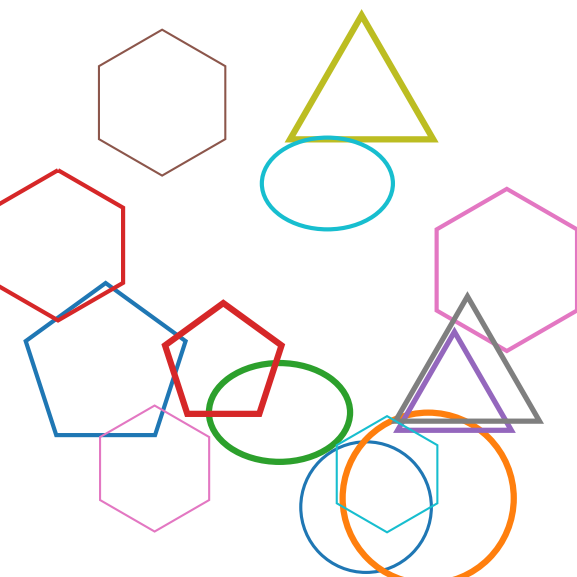[{"shape": "circle", "thickness": 1.5, "radius": 0.57, "center": [0.634, 0.121]}, {"shape": "pentagon", "thickness": 2, "radius": 0.73, "center": [0.183, 0.363]}, {"shape": "circle", "thickness": 3, "radius": 0.74, "center": [0.741, 0.136]}, {"shape": "oval", "thickness": 3, "radius": 0.61, "center": [0.484, 0.285]}, {"shape": "pentagon", "thickness": 3, "radius": 0.53, "center": [0.387, 0.368]}, {"shape": "hexagon", "thickness": 2, "radius": 0.65, "center": [0.1, 0.574]}, {"shape": "triangle", "thickness": 2.5, "radius": 0.57, "center": [0.787, 0.311]}, {"shape": "hexagon", "thickness": 1, "radius": 0.63, "center": [0.281, 0.821]}, {"shape": "hexagon", "thickness": 2, "radius": 0.7, "center": [0.878, 0.532]}, {"shape": "hexagon", "thickness": 1, "radius": 0.55, "center": [0.268, 0.188]}, {"shape": "triangle", "thickness": 2.5, "radius": 0.72, "center": [0.809, 0.342]}, {"shape": "triangle", "thickness": 3, "radius": 0.72, "center": [0.626, 0.829]}, {"shape": "hexagon", "thickness": 1, "radius": 0.5, "center": [0.67, 0.178]}, {"shape": "oval", "thickness": 2, "radius": 0.57, "center": [0.567, 0.681]}]